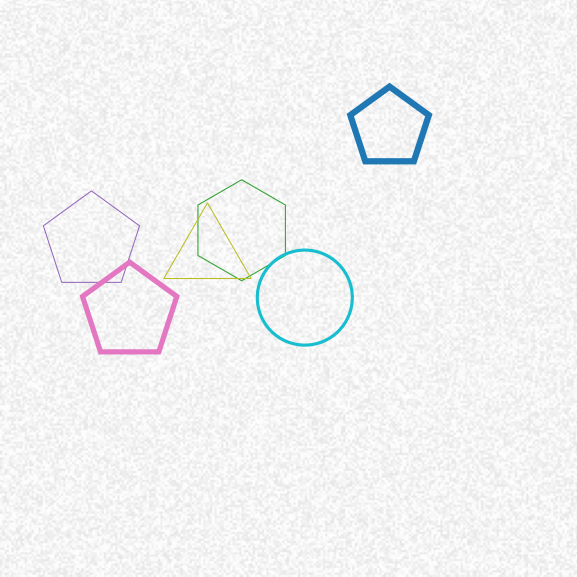[{"shape": "pentagon", "thickness": 3, "radius": 0.36, "center": [0.675, 0.778]}, {"shape": "hexagon", "thickness": 0.5, "radius": 0.44, "center": [0.418, 0.6]}, {"shape": "pentagon", "thickness": 0.5, "radius": 0.44, "center": [0.158, 0.581]}, {"shape": "pentagon", "thickness": 2.5, "radius": 0.43, "center": [0.225, 0.459]}, {"shape": "triangle", "thickness": 0.5, "radius": 0.44, "center": [0.359, 0.561]}, {"shape": "circle", "thickness": 1.5, "radius": 0.41, "center": [0.528, 0.484]}]